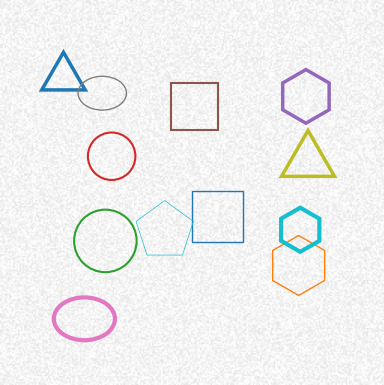[{"shape": "triangle", "thickness": 2.5, "radius": 0.33, "center": [0.165, 0.799]}, {"shape": "square", "thickness": 1, "radius": 0.33, "center": [0.566, 0.438]}, {"shape": "hexagon", "thickness": 1, "radius": 0.39, "center": [0.776, 0.31]}, {"shape": "circle", "thickness": 1.5, "radius": 0.41, "center": [0.274, 0.374]}, {"shape": "circle", "thickness": 1.5, "radius": 0.31, "center": [0.29, 0.594]}, {"shape": "hexagon", "thickness": 2.5, "radius": 0.35, "center": [0.795, 0.75]}, {"shape": "square", "thickness": 1.5, "radius": 0.3, "center": [0.505, 0.724]}, {"shape": "oval", "thickness": 3, "radius": 0.4, "center": [0.219, 0.172]}, {"shape": "oval", "thickness": 1, "radius": 0.31, "center": [0.266, 0.758]}, {"shape": "triangle", "thickness": 2.5, "radius": 0.4, "center": [0.8, 0.582]}, {"shape": "pentagon", "thickness": 0.5, "radius": 0.39, "center": [0.428, 0.401]}, {"shape": "hexagon", "thickness": 3, "radius": 0.29, "center": [0.78, 0.403]}]